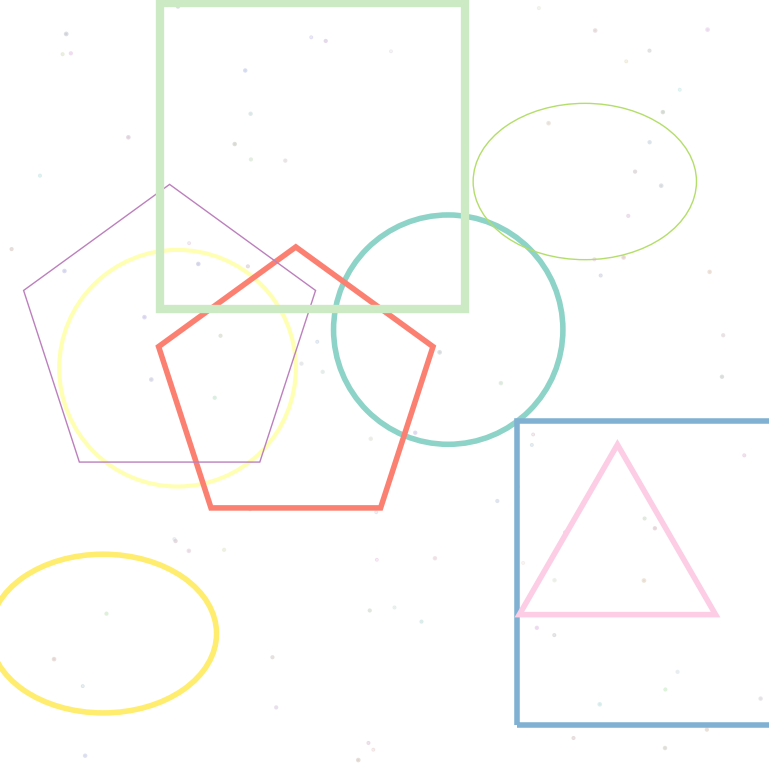[{"shape": "circle", "thickness": 2, "radius": 0.74, "center": [0.582, 0.572]}, {"shape": "circle", "thickness": 1.5, "radius": 0.77, "center": [0.231, 0.522]}, {"shape": "pentagon", "thickness": 2, "radius": 0.94, "center": [0.384, 0.492]}, {"shape": "square", "thickness": 2, "radius": 0.99, "center": [0.868, 0.256]}, {"shape": "oval", "thickness": 0.5, "radius": 0.73, "center": [0.759, 0.764]}, {"shape": "triangle", "thickness": 2, "radius": 0.74, "center": [0.802, 0.275]}, {"shape": "pentagon", "thickness": 0.5, "radius": 1.0, "center": [0.22, 0.561]}, {"shape": "square", "thickness": 3, "radius": 0.99, "center": [0.406, 0.797]}, {"shape": "oval", "thickness": 2, "radius": 0.74, "center": [0.134, 0.177]}]